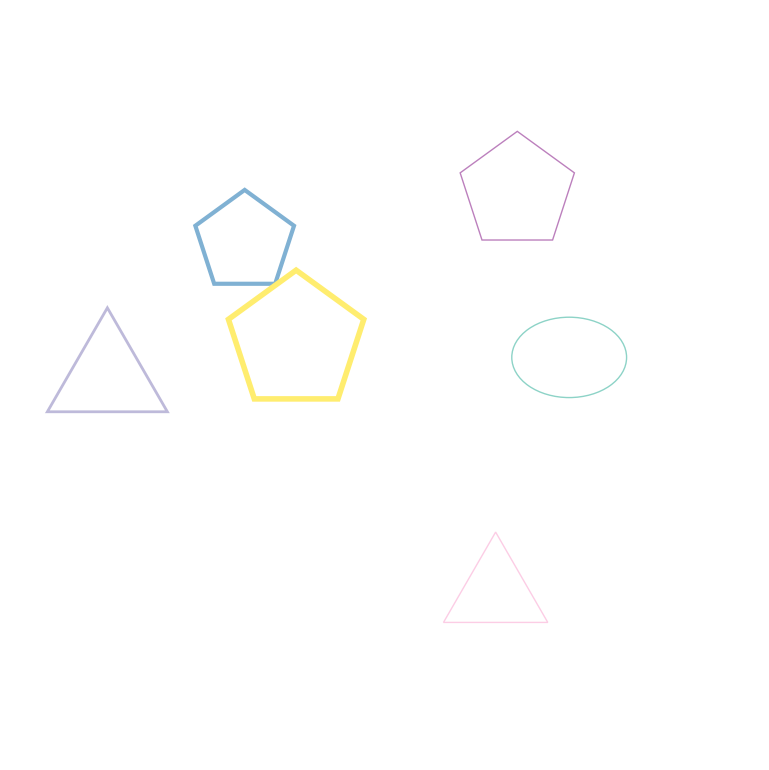[{"shape": "oval", "thickness": 0.5, "radius": 0.37, "center": [0.739, 0.536]}, {"shape": "triangle", "thickness": 1, "radius": 0.45, "center": [0.139, 0.51]}, {"shape": "pentagon", "thickness": 1.5, "radius": 0.34, "center": [0.318, 0.686]}, {"shape": "triangle", "thickness": 0.5, "radius": 0.39, "center": [0.644, 0.231]}, {"shape": "pentagon", "thickness": 0.5, "radius": 0.39, "center": [0.672, 0.751]}, {"shape": "pentagon", "thickness": 2, "radius": 0.46, "center": [0.385, 0.557]}]